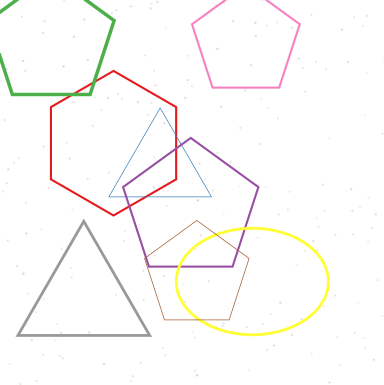[{"shape": "hexagon", "thickness": 1.5, "radius": 0.94, "center": [0.295, 0.628]}, {"shape": "triangle", "thickness": 0.5, "radius": 0.77, "center": [0.416, 0.566]}, {"shape": "pentagon", "thickness": 2.5, "radius": 0.86, "center": [0.133, 0.894]}, {"shape": "pentagon", "thickness": 1.5, "radius": 0.92, "center": [0.495, 0.457]}, {"shape": "oval", "thickness": 2, "radius": 0.99, "center": [0.655, 0.269]}, {"shape": "pentagon", "thickness": 0.5, "radius": 0.71, "center": [0.511, 0.285]}, {"shape": "pentagon", "thickness": 1.5, "radius": 0.74, "center": [0.639, 0.892]}, {"shape": "triangle", "thickness": 2, "radius": 0.99, "center": [0.218, 0.228]}]